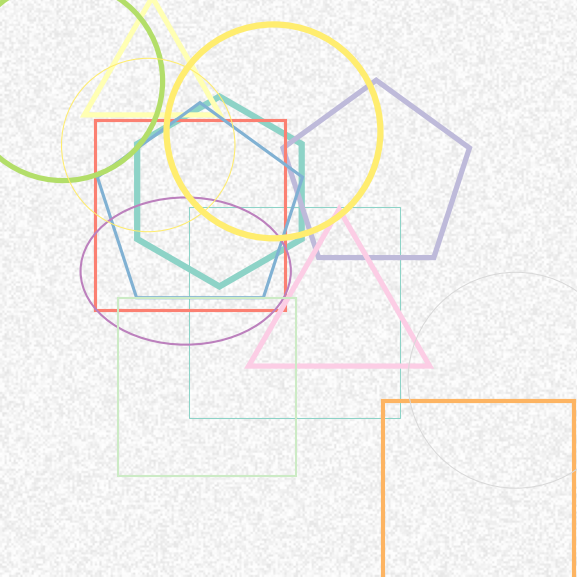[{"shape": "hexagon", "thickness": 3, "radius": 0.82, "center": [0.38, 0.668]}, {"shape": "square", "thickness": 0.5, "radius": 0.91, "center": [0.51, 0.458]}, {"shape": "triangle", "thickness": 2.5, "radius": 0.68, "center": [0.264, 0.868]}, {"shape": "pentagon", "thickness": 2.5, "radius": 0.85, "center": [0.651, 0.69]}, {"shape": "square", "thickness": 1.5, "radius": 0.82, "center": [0.329, 0.627]}, {"shape": "pentagon", "thickness": 1.5, "radius": 0.93, "center": [0.346, 0.635]}, {"shape": "square", "thickness": 2, "radius": 0.82, "center": [0.828, 0.139]}, {"shape": "circle", "thickness": 2.5, "radius": 0.86, "center": [0.109, 0.859]}, {"shape": "triangle", "thickness": 2.5, "radius": 0.9, "center": [0.587, 0.456]}, {"shape": "circle", "thickness": 0.5, "radius": 0.93, "center": [0.893, 0.341]}, {"shape": "oval", "thickness": 1, "radius": 0.91, "center": [0.322, 0.53]}, {"shape": "square", "thickness": 1, "radius": 0.77, "center": [0.358, 0.328]}, {"shape": "circle", "thickness": 0.5, "radius": 0.75, "center": [0.257, 0.748]}, {"shape": "circle", "thickness": 3, "radius": 0.93, "center": [0.474, 0.772]}]